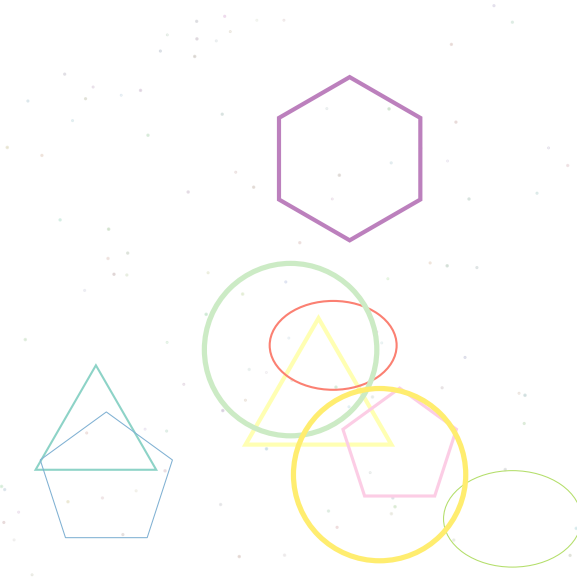[{"shape": "triangle", "thickness": 1, "radius": 0.6, "center": [0.166, 0.246]}, {"shape": "triangle", "thickness": 2, "radius": 0.73, "center": [0.552, 0.302]}, {"shape": "oval", "thickness": 1, "radius": 0.55, "center": [0.577, 0.401]}, {"shape": "pentagon", "thickness": 0.5, "radius": 0.6, "center": [0.184, 0.165]}, {"shape": "oval", "thickness": 0.5, "radius": 0.6, "center": [0.887, 0.101]}, {"shape": "pentagon", "thickness": 1.5, "radius": 0.52, "center": [0.692, 0.224]}, {"shape": "hexagon", "thickness": 2, "radius": 0.71, "center": [0.605, 0.724]}, {"shape": "circle", "thickness": 2.5, "radius": 0.75, "center": [0.503, 0.394]}, {"shape": "circle", "thickness": 2.5, "radius": 0.75, "center": [0.657, 0.177]}]